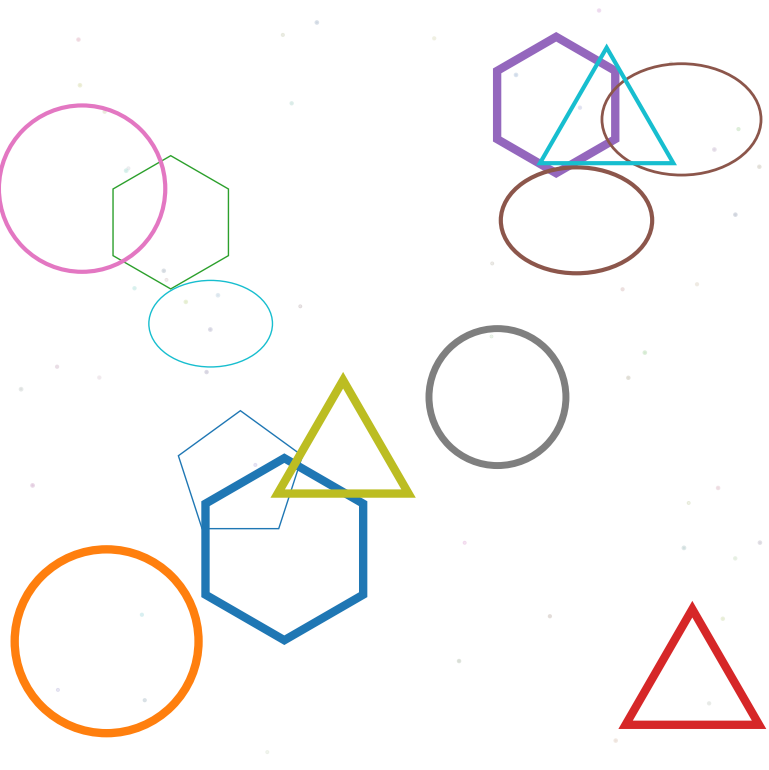[{"shape": "pentagon", "thickness": 0.5, "radius": 0.42, "center": [0.312, 0.382]}, {"shape": "hexagon", "thickness": 3, "radius": 0.59, "center": [0.369, 0.287]}, {"shape": "circle", "thickness": 3, "radius": 0.6, "center": [0.138, 0.167]}, {"shape": "hexagon", "thickness": 0.5, "radius": 0.43, "center": [0.222, 0.711]}, {"shape": "triangle", "thickness": 3, "radius": 0.5, "center": [0.899, 0.109]}, {"shape": "hexagon", "thickness": 3, "radius": 0.44, "center": [0.722, 0.864]}, {"shape": "oval", "thickness": 1.5, "radius": 0.49, "center": [0.749, 0.714]}, {"shape": "oval", "thickness": 1, "radius": 0.52, "center": [0.885, 0.845]}, {"shape": "circle", "thickness": 1.5, "radius": 0.54, "center": [0.107, 0.755]}, {"shape": "circle", "thickness": 2.5, "radius": 0.44, "center": [0.646, 0.484]}, {"shape": "triangle", "thickness": 3, "radius": 0.49, "center": [0.446, 0.408]}, {"shape": "oval", "thickness": 0.5, "radius": 0.4, "center": [0.274, 0.58]}, {"shape": "triangle", "thickness": 1.5, "radius": 0.5, "center": [0.788, 0.838]}]